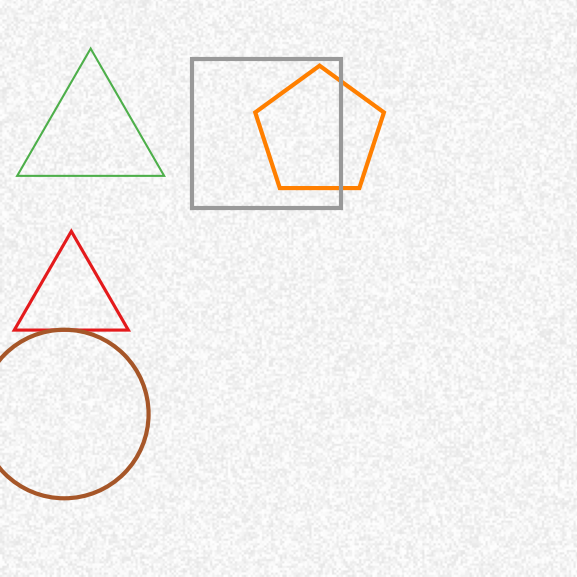[{"shape": "triangle", "thickness": 1.5, "radius": 0.57, "center": [0.124, 0.485]}, {"shape": "triangle", "thickness": 1, "radius": 0.73, "center": [0.157, 0.768]}, {"shape": "pentagon", "thickness": 2, "radius": 0.59, "center": [0.553, 0.768]}, {"shape": "circle", "thickness": 2, "radius": 0.73, "center": [0.111, 0.282]}, {"shape": "square", "thickness": 2, "radius": 0.64, "center": [0.461, 0.768]}]